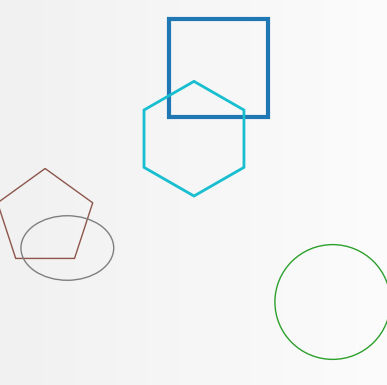[{"shape": "square", "thickness": 3, "radius": 0.64, "center": [0.564, 0.823]}, {"shape": "circle", "thickness": 1, "radius": 0.75, "center": [0.858, 0.216]}, {"shape": "pentagon", "thickness": 1, "radius": 0.65, "center": [0.116, 0.433]}, {"shape": "oval", "thickness": 1, "radius": 0.6, "center": [0.174, 0.356]}, {"shape": "hexagon", "thickness": 2, "radius": 0.74, "center": [0.501, 0.64]}]